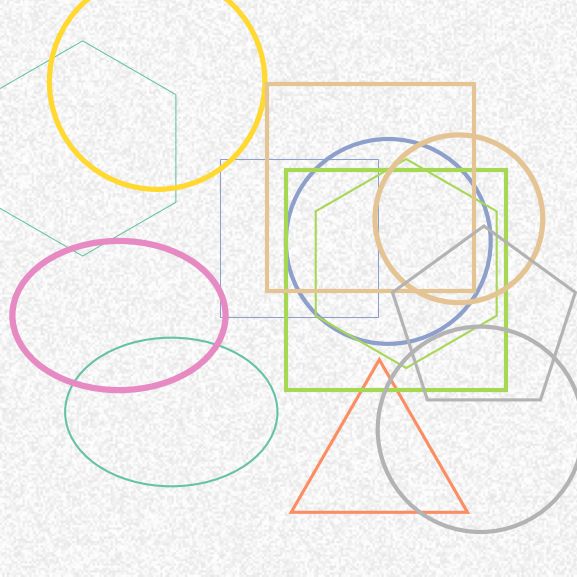[{"shape": "oval", "thickness": 1, "radius": 0.92, "center": [0.297, 0.286]}, {"shape": "hexagon", "thickness": 0.5, "radius": 0.93, "center": [0.143, 0.742]}, {"shape": "triangle", "thickness": 1.5, "radius": 0.88, "center": [0.657, 0.2]}, {"shape": "square", "thickness": 0.5, "radius": 0.68, "center": [0.518, 0.587]}, {"shape": "circle", "thickness": 2, "radius": 0.89, "center": [0.672, 0.581]}, {"shape": "oval", "thickness": 3, "radius": 0.92, "center": [0.206, 0.453]}, {"shape": "square", "thickness": 2, "radius": 0.95, "center": [0.686, 0.514]}, {"shape": "hexagon", "thickness": 1, "radius": 0.9, "center": [0.703, 0.543]}, {"shape": "circle", "thickness": 2.5, "radius": 0.93, "center": [0.272, 0.858]}, {"shape": "circle", "thickness": 2.5, "radius": 0.73, "center": [0.795, 0.62]}, {"shape": "square", "thickness": 2, "radius": 0.9, "center": [0.642, 0.675]}, {"shape": "pentagon", "thickness": 1.5, "radius": 0.83, "center": [0.838, 0.441]}, {"shape": "circle", "thickness": 2, "radius": 0.89, "center": [0.832, 0.256]}]